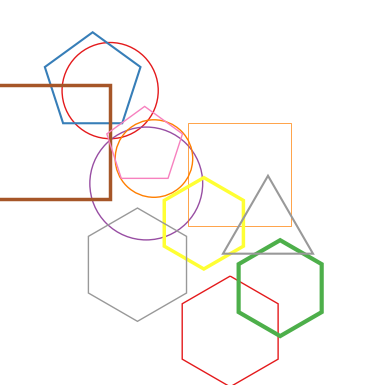[{"shape": "circle", "thickness": 1, "radius": 0.62, "center": [0.286, 0.765]}, {"shape": "hexagon", "thickness": 1, "radius": 0.72, "center": [0.598, 0.139]}, {"shape": "pentagon", "thickness": 1.5, "radius": 0.65, "center": [0.241, 0.786]}, {"shape": "hexagon", "thickness": 3, "radius": 0.62, "center": [0.728, 0.252]}, {"shape": "circle", "thickness": 1, "radius": 0.73, "center": [0.38, 0.523]}, {"shape": "circle", "thickness": 1, "radius": 0.5, "center": [0.4, 0.588]}, {"shape": "square", "thickness": 0.5, "radius": 0.67, "center": [0.622, 0.546]}, {"shape": "hexagon", "thickness": 2.5, "radius": 0.59, "center": [0.529, 0.42]}, {"shape": "square", "thickness": 2.5, "radius": 0.74, "center": [0.139, 0.63]}, {"shape": "pentagon", "thickness": 1, "radius": 0.52, "center": [0.376, 0.62]}, {"shape": "triangle", "thickness": 1.5, "radius": 0.67, "center": [0.696, 0.409]}, {"shape": "hexagon", "thickness": 1, "radius": 0.74, "center": [0.357, 0.313]}]